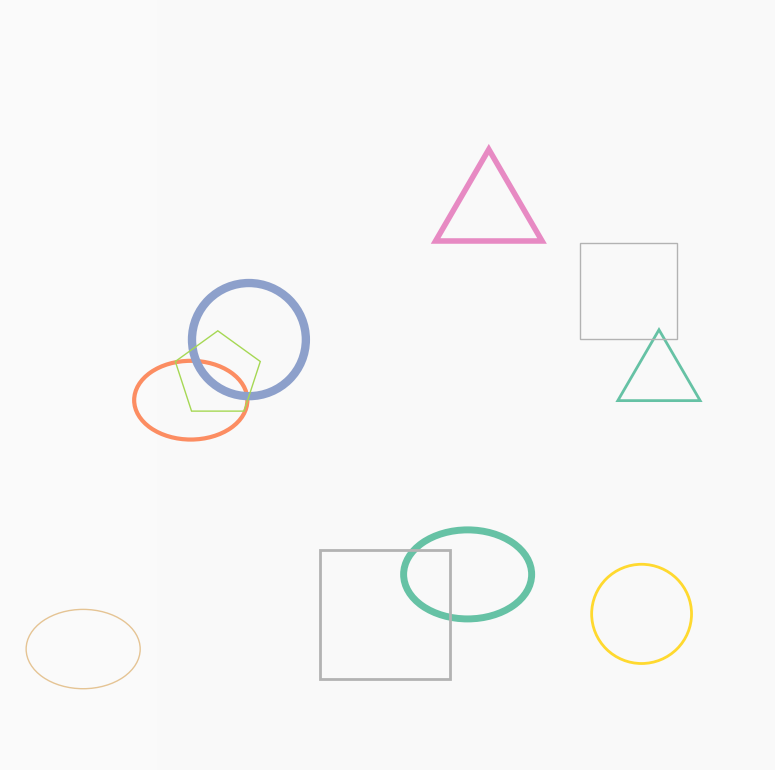[{"shape": "oval", "thickness": 2.5, "radius": 0.41, "center": [0.603, 0.254]}, {"shape": "triangle", "thickness": 1, "radius": 0.31, "center": [0.85, 0.51]}, {"shape": "oval", "thickness": 1.5, "radius": 0.37, "center": [0.246, 0.48]}, {"shape": "circle", "thickness": 3, "radius": 0.37, "center": [0.321, 0.559]}, {"shape": "triangle", "thickness": 2, "radius": 0.4, "center": [0.631, 0.727]}, {"shape": "pentagon", "thickness": 0.5, "radius": 0.29, "center": [0.281, 0.513]}, {"shape": "circle", "thickness": 1, "radius": 0.32, "center": [0.828, 0.203]}, {"shape": "oval", "thickness": 0.5, "radius": 0.37, "center": [0.107, 0.157]}, {"shape": "square", "thickness": 0.5, "radius": 0.31, "center": [0.811, 0.622]}, {"shape": "square", "thickness": 1, "radius": 0.42, "center": [0.497, 0.202]}]